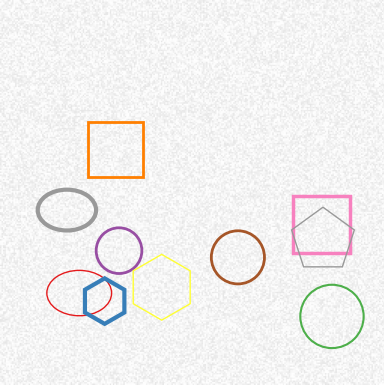[{"shape": "oval", "thickness": 1, "radius": 0.42, "center": [0.206, 0.239]}, {"shape": "hexagon", "thickness": 3, "radius": 0.3, "center": [0.272, 0.218]}, {"shape": "circle", "thickness": 1.5, "radius": 0.41, "center": [0.862, 0.178]}, {"shape": "circle", "thickness": 2, "radius": 0.3, "center": [0.309, 0.349]}, {"shape": "square", "thickness": 2, "radius": 0.36, "center": [0.301, 0.612]}, {"shape": "hexagon", "thickness": 1, "radius": 0.43, "center": [0.42, 0.254]}, {"shape": "circle", "thickness": 2, "radius": 0.35, "center": [0.618, 0.332]}, {"shape": "square", "thickness": 2.5, "radius": 0.37, "center": [0.835, 0.417]}, {"shape": "pentagon", "thickness": 1, "radius": 0.43, "center": [0.839, 0.376]}, {"shape": "oval", "thickness": 3, "radius": 0.38, "center": [0.174, 0.454]}]